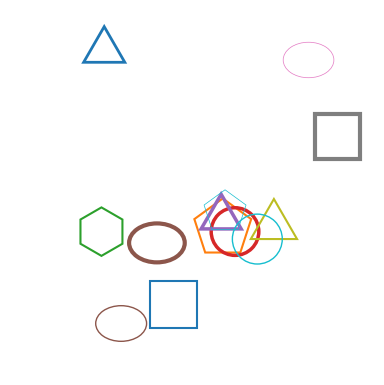[{"shape": "square", "thickness": 1.5, "radius": 0.3, "center": [0.45, 0.209]}, {"shape": "triangle", "thickness": 2, "radius": 0.31, "center": [0.271, 0.869]}, {"shape": "pentagon", "thickness": 1.5, "radius": 0.39, "center": [0.579, 0.407]}, {"shape": "hexagon", "thickness": 1.5, "radius": 0.31, "center": [0.264, 0.398]}, {"shape": "circle", "thickness": 2.5, "radius": 0.31, "center": [0.61, 0.399]}, {"shape": "triangle", "thickness": 2.5, "radius": 0.3, "center": [0.574, 0.435]}, {"shape": "oval", "thickness": 3, "radius": 0.36, "center": [0.408, 0.369]}, {"shape": "oval", "thickness": 1, "radius": 0.33, "center": [0.315, 0.16]}, {"shape": "oval", "thickness": 0.5, "radius": 0.33, "center": [0.801, 0.844]}, {"shape": "square", "thickness": 3, "radius": 0.3, "center": [0.877, 0.645]}, {"shape": "triangle", "thickness": 1.5, "radius": 0.35, "center": [0.711, 0.414]}, {"shape": "pentagon", "thickness": 0.5, "radius": 0.29, "center": [0.585, 0.45]}, {"shape": "circle", "thickness": 1, "radius": 0.32, "center": [0.668, 0.379]}]